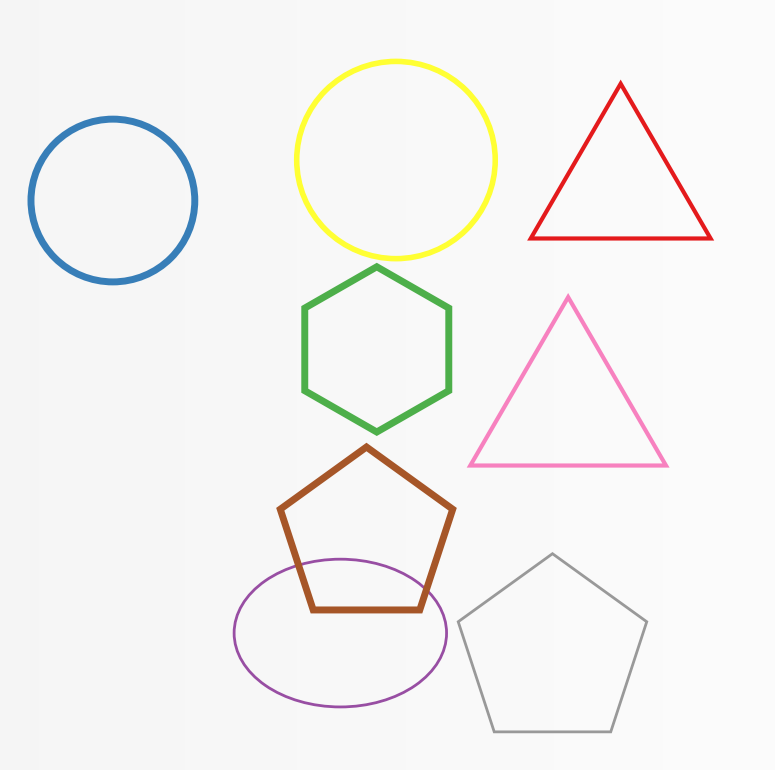[{"shape": "triangle", "thickness": 1.5, "radius": 0.67, "center": [0.801, 0.757]}, {"shape": "circle", "thickness": 2.5, "radius": 0.53, "center": [0.146, 0.74]}, {"shape": "hexagon", "thickness": 2.5, "radius": 0.54, "center": [0.486, 0.546]}, {"shape": "oval", "thickness": 1, "radius": 0.69, "center": [0.439, 0.178]}, {"shape": "circle", "thickness": 2, "radius": 0.64, "center": [0.511, 0.792]}, {"shape": "pentagon", "thickness": 2.5, "radius": 0.58, "center": [0.473, 0.302]}, {"shape": "triangle", "thickness": 1.5, "radius": 0.73, "center": [0.733, 0.468]}, {"shape": "pentagon", "thickness": 1, "radius": 0.64, "center": [0.713, 0.153]}]